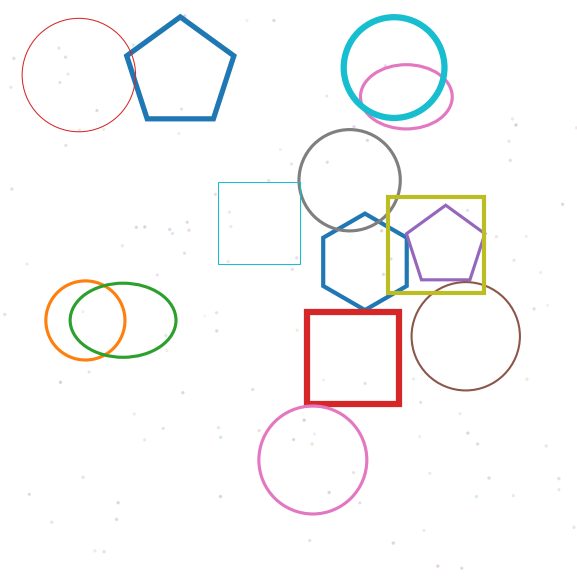[{"shape": "pentagon", "thickness": 2.5, "radius": 0.49, "center": [0.312, 0.872]}, {"shape": "hexagon", "thickness": 2, "radius": 0.42, "center": [0.632, 0.546]}, {"shape": "circle", "thickness": 1.5, "radius": 0.34, "center": [0.148, 0.444]}, {"shape": "oval", "thickness": 1.5, "radius": 0.46, "center": [0.213, 0.445]}, {"shape": "square", "thickness": 3, "radius": 0.4, "center": [0.611, 0.379]}, {"shape": "circle", "thickness": 0.5, "radius": 0.49, "center": [0.137, 0.869]}, {"shape": "pentagon", "thickness": 1.5, "radius": 0.36, "center": [0.772, 0.572]}, {"shape": "circle", "thickness": 1, "radius": 0.47, "center": [0.806, 0.417]}, {"shape": "oval", "thickness": 1.5, "radius": 0.4, "center": [0.704, 0.832]}, {"shape": "circle", "thickness": 1.5, "radius": 0.47, "center": [0.542, 0.203]}, {"shape": "circle", "thickness": 1.5, "radius": 0.44, "center": [0.605, 0.687]}, {"shape": "square", "thickness": 2, "radius": 0.41, "center": [0.755, 0.575]}, {"shape": "square", "thickness": 0.5, "radius": 0.35, "center": [0.449, 0.613]}, {"shape": "circle", "thickness": 3, "radius": 0.44, "center": [0.682, 0.882]}]